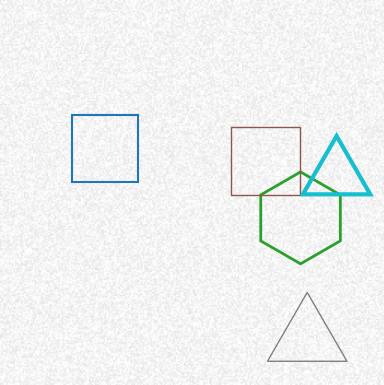[{"shape": "square", "thickness": 1.5, "radius": 0.43, "center": [0.273, 0.614]}, {"shape": "hexagon", "thickness": 2, "radius": 0.6, "center": [0.781, 0.434]}, {"shape": "square", "thickness": 1, "radius": 0.45, "center": [0.69, 0.582]}, {"shape": "triangle", "thickness": 1, "radius": 0.6, "center": [0.798, 0.121]}, {"shape": "triangle", "thickness": 3, "radius": 0.51, "center": [0.874, 0.546]}]